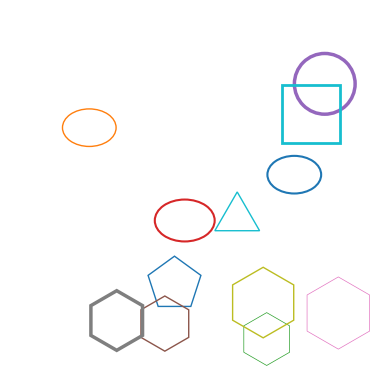[{"shape": "oval", "thickness": 1.5, "radius": 0.35, "center": [0.764, 0.546]}, {"shape": "pentagon", "thickness": 1, "radius": 0.36, "center": [0.453, 0.262]}, {"shape": "oval", "thickness": 1, "radius": 0.35, "center": [0.232, 0.668]}, {"shape": "hexagon", "thickness": 0.5, "radius": 0.34, "center": [0.693, 0.119]}, {"shape": "oval", "thickness": 1.5, "radius": 0.39, "center": [0.48, 0.427]}, {"shape": "circle", "thickness": 2.5, "radius": 0.39, "center": [0.844, 0.782]}, {"shape": "hexagon", "thickness": 1, "radius": 0.36, "center": [0.428, 0.16]}, {"shape": "hexagon", "thickness": 0.5, "radius": 0.47, "center": [0.879, 0.187]}, {"shape": "hexagon", "thickness": 2.5, "radius": 0.39, "center": [0.303, 0.167]}, {"shape": "hexagon", "thickness": 1, "radius": 0.46, "center": [0.684, 0.214]}, {"shape": "triangle", "thickness": 1, "radius": 0.34, "center": [0.616, 0.434]}, {"shape": "square", "thickness": 2, "radius": 0.37, "center": [0.808, 0.703]}]